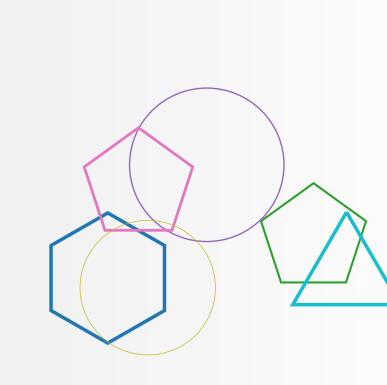[{"shape": "hexagon", "thickness": 2.5, "radius": 0.84, "center": [0.278, 0.278]}, {"shape": "pentagon", "thickness": 1.5, "radius": 0.71, "center": [0.809, 0.382]}, {"shape": "circle", "thickness": 1, "radius": 1.0, "center": [0.534, 0.572]}, {"shape": "pentagon", "thickness": 2, "radius": 0.74, "center": [0.357, 0.521]}, {"shape": "circle", "thickness": 0.5, "radius": 0.87, "center": [0.381, 0.253]}, {"shape": "triangle", "thickness": 2.5, "radius": 0.8, "center": [0.894, 0.289]}]